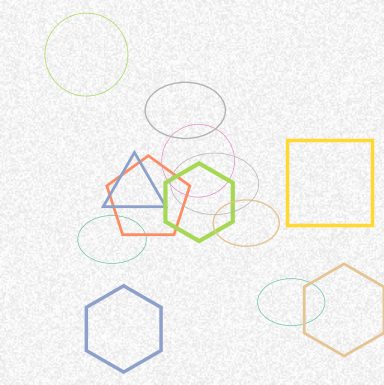[{"shape": "oval", "thickness": 0.5, "radius": 0.44, "center": [0.756, 0.215]}, {"shape": "oval", "thickness": 0.5, "radius": 0.45, "center": [0.291, 0.378]}, {"shape": "pentagon", "thickness": 2, "radius": 0.57, "center": [0.385, 0.482]}, {"shape": "hexagon", "thickness": 2.5, "radius": 0.56, "center": [0.321, 0.146]}, {"shape": "triangle", "thickness": 2, "radius": 0.47, "center": [0.349, 0.51]}, {"shape": "circle", "thickness": 0.5, "radius": 0.47, "center": [0.515, 0.583]}, {"shape": "circle", "thickness": 0.5, "radius": 0.54, "center": [0.225, 0.858]}, {"shape": "hexagon", "thickness": 3, "radius": 0.5, "center": [0.517, 0.475]}, {"shape": "square", "thickness": 2.5, "radius": 0.55, "center": [0.856, 0.526]}, {"shape": "oval", "thickness": 1, "radius": 0.43, "center": [0.64, 0.421]}, {"shape": "hexagon", "thickness": 2, "radius": 0.6, "center": [0.894, 0.195]}, {"shape": "oval", "thickness": 0.5, "radius": 0.57, "center": [0.558, 0.522]}, {"shape": "oval", "thickness": 1, "radius": 0.52, "center": [0.481, 0.713]}]